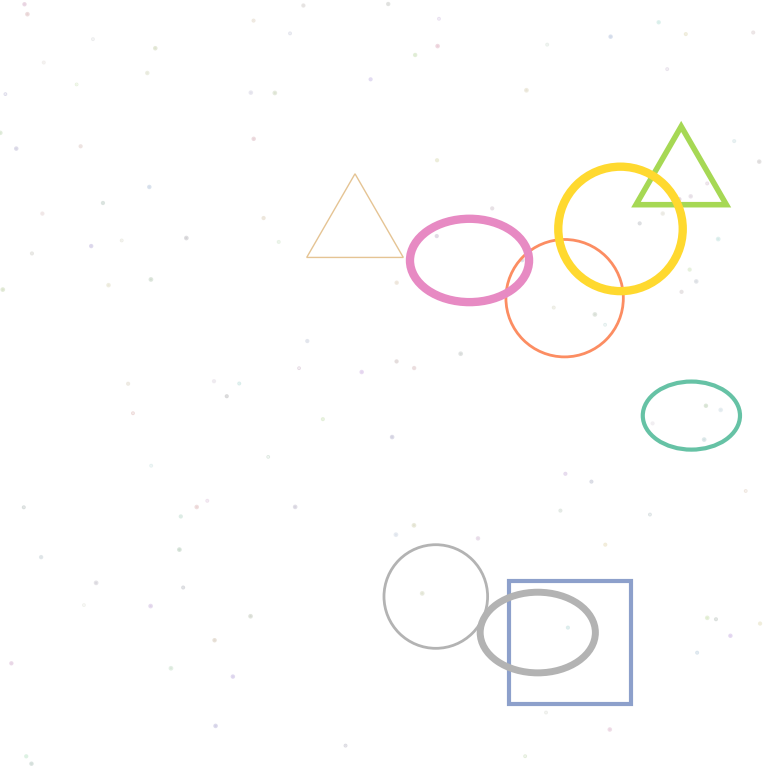[{"shape": "oval", "thickness": 1.5, "radius": 0.32, "center": [0.898, 0.46]}, {"shape": "circle", "thickness": 1, "radius": 0.38, "center": [0.733, 0.613]}, {"shape": "square", "thickness": 1.5, "radius": 0.4, "center": [0.74, 0.166]}, {"shape": "oval", "thickness": 3, "radius": 0.39, "center": [0.61, 0.662]}, {"shape": "triangle", "thickness": 2, "radius": 0.34, "center": [0.885, 0.768]}, {"shape": "circle", "thickness": 3, "radius": 0.4, "center": [0.806, 0.703]}, {"shape": "triangle", "thickness": 0.5, "radius": 0.36, "center": [0.461, 0.702]}, {"shape": "circle", "thickness": 1, "radius": 0.34, "center": [0.566, 0.225]}, {"shape": "oval", "thickness": 2.5, "radius": 0.37, "center": [0.698, 0.179]}]